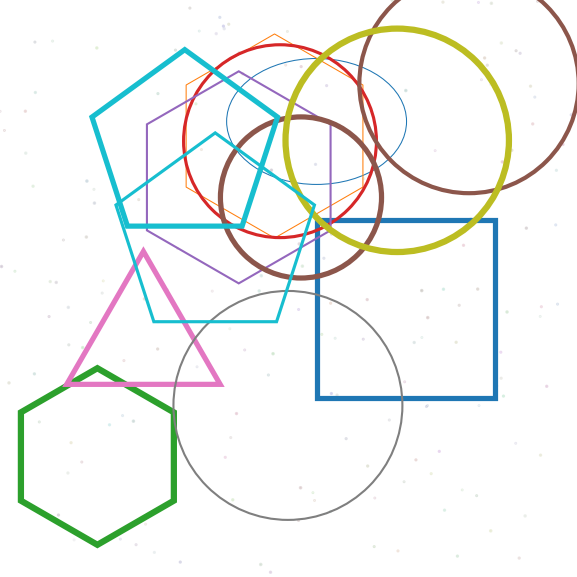[{"shape": "oval", "thickness": 0.5, "radius": 0.78, "center": [0.548, 0.789]}, {"shape": "square", "thickness": 2.5, "radius": 0.77, "center": [0.703, 0.464]}, {"shape": "hexagon", "thickness": 0.5, "radius": 0.88, "center": [0.475, 0.764]}, {"shape": "hexagon", "thickness": 3, "radius": 0.76, "center": [0.169, 0.209]}, {"shape": "circle", "thickness": 1.5, "radius": 0.83, "center": [0.485, 0.755]}, {"shape": "hexagon", "thickness": 1, "radius": 0.92, "center": [0.413, 0.692]}, {"shape": "circle", "thickness": 2, "radius": 0.95, "center": [0.812, 0.854]}, {"shape": "circle", "thickness": 2.5, "radius": 0.7, "center": [0.521, 0.657]}, {"shape": "triangle", "thickness": 2.5, "radius": 0.77, "center": [0.248, 0.41]}, {"shape": "circle", "thickness": 1, "radius": 0.99, "center": [0.499, 0.297]}, {"shape": "circle", "thickness": 3, "radius": 0.97, "center": [0.688, 0.756]}, {"shape": "pentagon", "thickness": 2.5, "radius": 0.84, "center": [0.32, 0.744]}, {"shape": "pentagon", "thickness": 1.5, "radius": 0.9, "center": [0.373, 0.588]}]